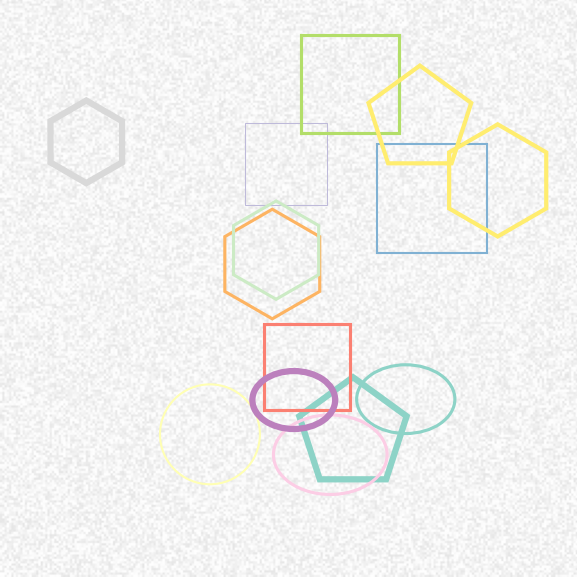[{"shape": "oval", "thickness": 1.5, "radius": 0.43, "center": [0.703, 0.308]}, {"shape": "pentagon", "thickness": 3, "radius": 0.49, "center": [0.611, 0.248]}, {"shape": "circle", "thickness": 1, "radius": 0.43, "center": [0.364, 0.247]}, {"shape": "square", "thickness": 0.5, "radius": 0.35, "center": [0.496, 0.715]}, {"shape": "square", "thickness": 1.5, "radius": 0.37, "center": [0.531, 0.364]}, {"shape": "square", "thickness": 1, "radius": 0.47, "center": [0.748, 0.656]}, {"shape": "hexagon", "thickness": 1.5, "radius": 0.47, "center": [0.471, 0.542]}, {"shape": "square", "thickness": 1.5, "radius": 0.42, "center": [0.606, 0.853]}, {"shape": "oval", "thickness": 1.5, "radius": 0.49, "center": [0.572, 0.212]}, {"shape": "hexagon", "thickness": 3, "radius": 0.36, "center": [0.149, 0.754]}, {"shape": "oval", "thickness": 3, "radius": 0.36, "center": [0.509, 0.306]}, {"shape": "hexagon", "thickness": 1.5, "radius": 0.43, "center": [0.478, 0.566]}, {"shape": "pentagon", "thickness": 2, "radius": 0.47, "center": [0.727, 0.792]}, {"shape": "hexagon", "thickness": 2, "radius": 0.49, "center": [0.862, 0.687]}]